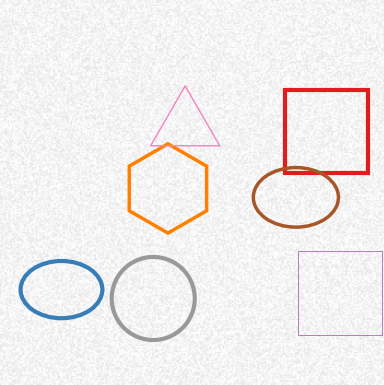[{"shape": "square", "thickness": 3, "radius": 0.54, "center": [0.848, 0.659]}, {"shape": "oval", "thickness": 3, "radius": 0.53, "center": [0.16, 0.248]}, {"shape": "square", "thickness": 0.5, "radius": 0.54, "center": [0.884, 0.239]}, {"shape": "hexagon", "thickness": 2.5, "radius": 0.58, "center": [0.436, 0.51]}, {"shape": "oval", "thickness": 2.5, "radius": 0.55, "center": [0.769, 0.487]}, {"shape": "triangle", "thickness": 1, "radius": 0.52, "center": [0.481, 0.673]}, {"shape": "circle", "thickness": 3, "radius": 0.54, "center": [0.398, 0.225]}]